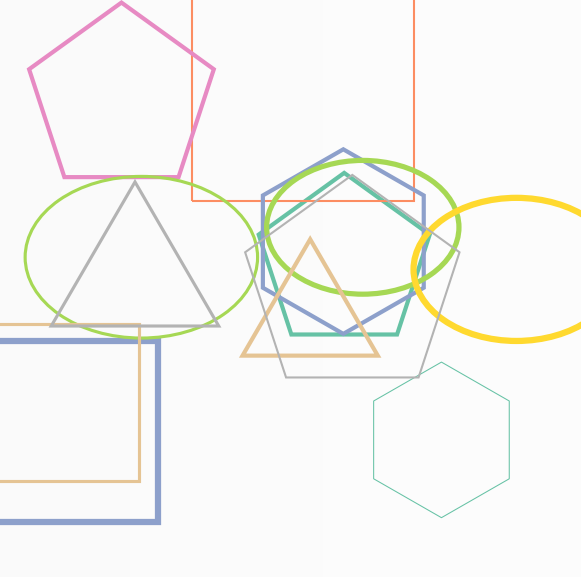[{"shape": "hexagon", "thickness": 0.5, "radius": 0.67, "center": [0.759, 0.237]}, {"shape": "pentagon", "thickness": 2, "radius": 0.77, "center": [0.592, 0.545]}, {"shape": "square", "thickness": 1, "radius": 0.95, "center": [0.522, 0.843]}, {"shape": "hexagon", "thickness": 2, "radius": 0.8, "center": [0.591, 0.581]}, {"shape": "square", "thickness": 3, "radius": 0.78, "center": [0.115, 0.252]}, {"shape": "pentagon", "thickness": 2, "radius": 0.84, "center": [0.209, 0.828]}, {"shape": "oval", "thickness": 1.5, "radius": 1.0, "center": [0.243, 0.554]}, {"shape": "oval", "thickness": 2.5, "radius": 0.83, "center": [0.624, 0.606]}, {"shape": "oval", "thickness": 3, "radius": 0.89, "center": [0.888, 0.533]}, {"shape": "triangle", "thickness": 2, "radius": 0.67, "center": [0.534, 0.45]}, {"shape": "square", "thickness": 1.5, "radius": 0.68, "center": [0.104, 0.302]}, {"shape": "pentagon", "thickness": 1, "radius": 0.97, "center": [0.606, 0.502]}, {"shape": "triangle", "thickness": 1.5, "radius": 0.83, "center": [0.232, 0.518]}]